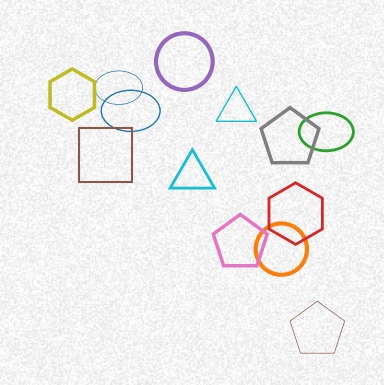[{"shape": "oval", "thickness": 1, "radius": 0.38, "center": [0.339, 0.712]}, {"shape": "oval", "thickness": 0.5, "radius": 0.31, "center": [0.308, 0.772]}, {"shape": "circle", "thickness": 3, "radius": 0.33, "center": [0.731, 0.353]}, {"shape": "oval", "thickness": 2, "radius": 0.35, "center": [0.847, 0.658]}, {"shape": "hexagon", "thickness": 2, "radius": 0.4, "center": [0.768, 0.445]}, {"shape": "circle", "thickness": 3, "radius": 0.37, "center": [0.479, 0.84]}, {"shape": "pentagon", "thickness": 0.5, "radius": 0.37, "center": [0.824, 0.143]}, {"shape": "square", "thickness": 1.5, "radius": 0.35, "center": [0.274, 0.597]}, {"shape": "pentagon", "thickness": 2.5, "radius": 0.37, "center": [0.624, 0.369]}, {"shape": "pentagon", "thickness": 2.5, "radius": 0.4, "center": [0.753, 0.641]}, {"shape": "hexagon", "thickness": 2.5, "radius": 0.33, "center": [0.188, 0.754]}, {"shape": "triangle", "thickness": 1, "radius": 0.3, "center": [0.614, 0.715]}, {"shape": "triangle", "thickness": 2, "radius": 0.33, "center": [0.5, 0.545]}]